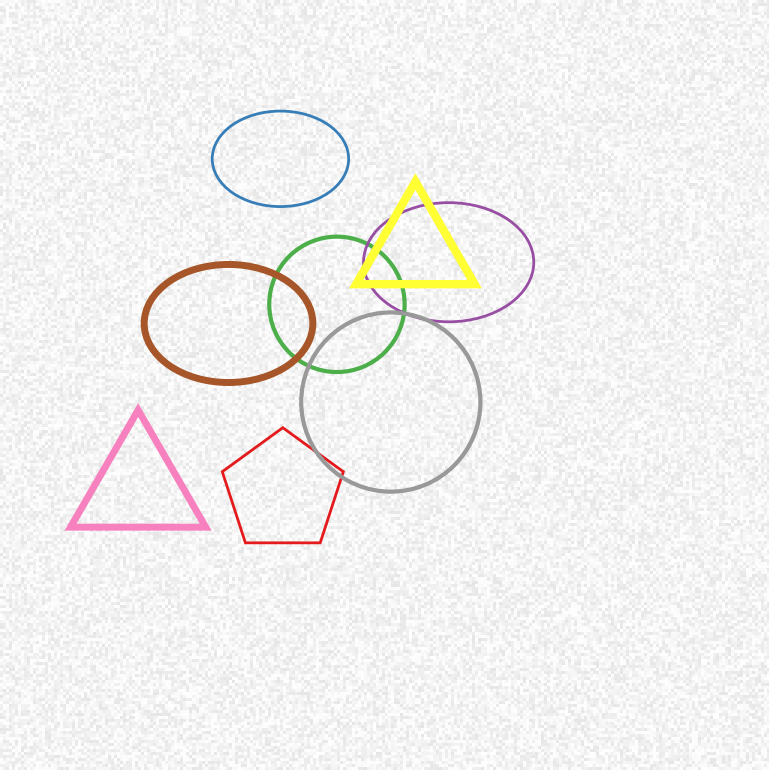[{"shape": "pentagon", "thickness": 1, "radius": 0.41, "center": [0.367, 0.362]}, {"shape": "oval", "thickness": 1, "radius": 0.44, "center": [0.364, 0.794]}, {"shape": "circle", "thickness": 1.5, "radius": 0.44, "center": [0.438, 0.605]}, {"shape": "oval", "thickness": 1, "radius": 0.55, "center": [0.583, 0.659]}, {"shape": "triangle", "thickness": 3, "radius": 0.44, "center": [0.539, 0.675]}, {"shape": "oval", "thickness": 2.5, "radius": 0.55, "center": [0.297, 0.58]}, {"shape": "triangle", "thickness": 2.5, "radius": 0.51, "center": [0.179, 0.366]}, {"shape": "circle", "thickness": 1.5, "radius": 0.58, "center": [0.508, 0.478]}]